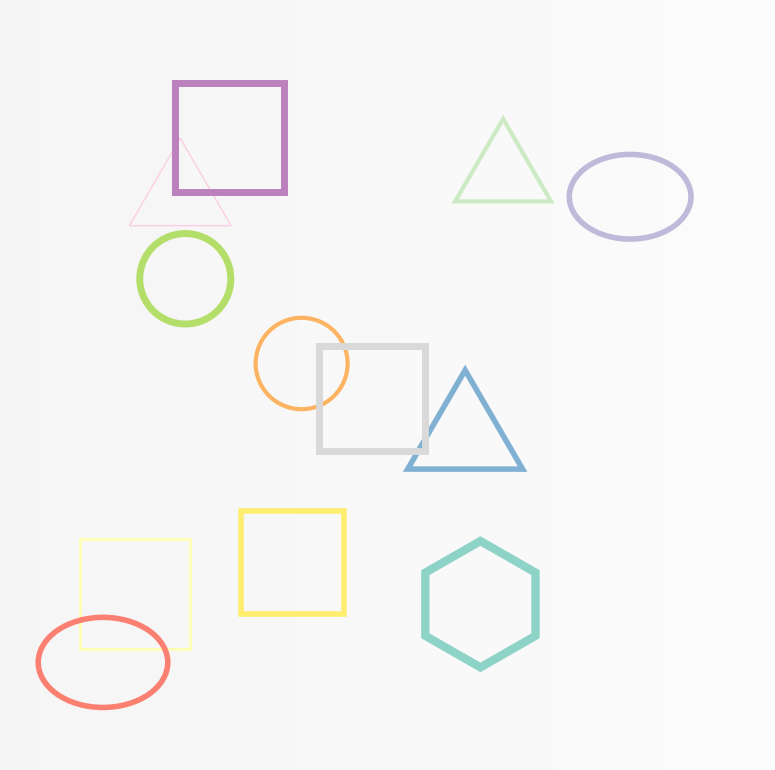[{"shape": "hexagon", "thickness": 3, "radius": 0.41, "center": [0.62, 0.215]}, {"shape": "square", "thickness": 1, "radius": 0.36, "center": [0.174, 0.229]}, {"shape": "oval", "thickness": 2, "radius": 0.39, "center": [0.813, 0.745]}, {"shape": "oval", "thickness": 2, "radius": 0.42, "center": [0.133, 0.14]}, {"shape": "triangle", "thickness": 2, "radius": 0.43, "center": [0.6, 0.434]}, {"shape": "circle", "thickness": 1.5, "radius": 0.3, "center": [0.389, 0.528]}, {"shape": "circle", "thickness": 2.5, "radius": 0.29, "center": [0.239, 0.638]}, {"shape": "triangle", "thickness": 0.5, "radius": 0.38, "center": [0.233, 0.745]}, {"shape": "square", "thickness": 2.5, "radius": 0.34, "center": [0.48, 0.482]}, {"shape": "square", "thickness": 2.5, "radius": 0.35, "center": [0.296, 0.821]}, {"shape": "triangle", "thickness": 1.5, "radius": 0.36, "center": [0.649, 0.774]}, {"shape": "square", "thickness": 2, "radius": 0.33, "center": [0.377, 0.269]}]